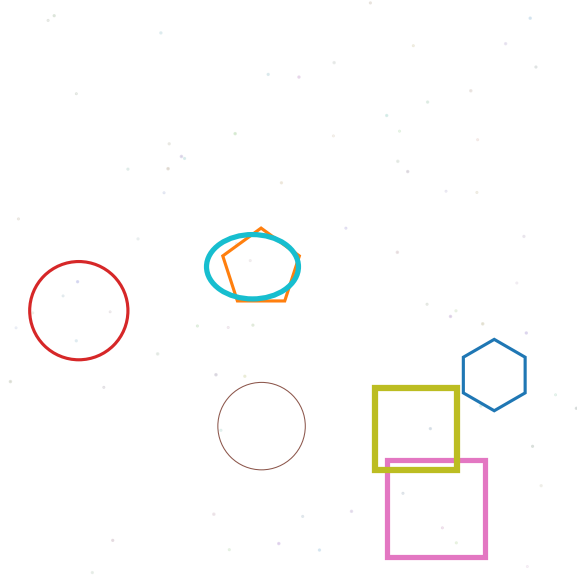[{"shape": "hexagon", "thickness": 1.5, "radius": 0.31, "center": [0.856, 0.35]}, {"shape": "pentagon", "thickness": 1.5, "radius": 0.35, "center": [0.452, 0.534]}, {"shape": "circle", "thickness": 1.5, "radius": 0.43, "center": [0.136, 0.461]}, {"shape": "circle", "thickness": 0.5, "radius": 0.38, "center": [0.453, 0.261]}, {"shape": "square", "thickness": 2.5, "radius": 0.42, "center": [0.755, 0.119]}, {"shape": "square", "thickness": 3, "radius": 0.36, "center": [0.721, 0.256]}, {"shape": "oval", "thickness": 2.5, "radius": 0.4, "center": [0.437, 0.537]}]